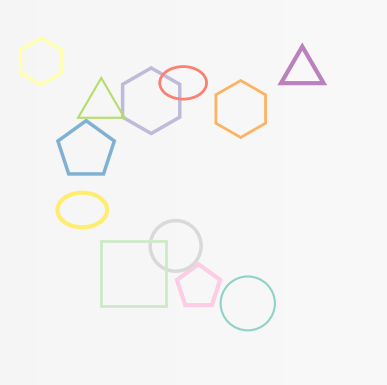[{"shape": "circle", "thickness": 1.5, "radius": 0.35, "center": [0.639, 0.212]}, {"shape": "hexagon", "thickness": 2.5, "radius": 0.3, "center": [0.106, 0.84]}, {"shape": "hexagon", "thickness": 2.5, "radius": 0.43, "center": [0.39, 0.738]}, {"shape": "oval", "thickness": 2, "radius": 0.3, "center": [0.473, 0.785]}, {"shape": "pentagon", "thickness": 2.5, "radius": 0.38, "center": [0.222, 0.61]}, {"shape": "hexagon", "thickness": 2, "radius": 0.37, "center": [0.621, 0.717]}, {"shape": "triangle", "thickness": 1.5, "radius": 0.34, "center": [0.261, 0.729]}, {"shape": "pentagon", "thickness": 3, "radius": 0.29, "center": [0.512, 0.255]}, {"shape": "circle", "thickness": 2.5, "radius": 0.33, "center": [0.453, 0.361]}, {"shape": "triangle", "thickness": 3, "radius": 0.32, "center": [0.78, 0.816]}, {"shape": "square", "thickness": 2, "radius": 0.42, "center": [0.345, 0.291]}, {"shape": "oval", "thickness": 3, "radius": 0.32, "center": [0.212, 0.455]}]